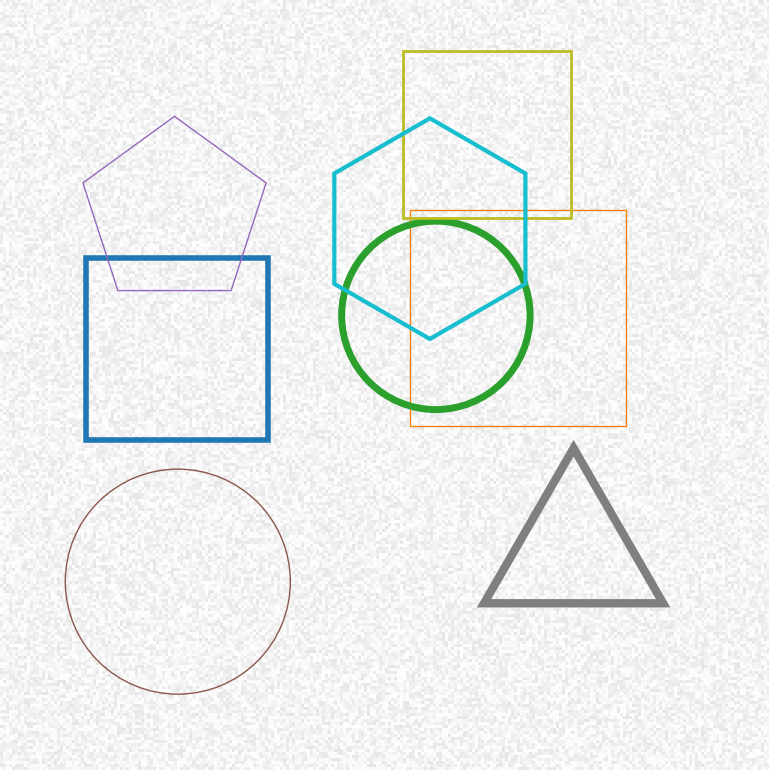[{"shape": "square", "thickness": 2, "radius": 0.59, "center": [0.23, 0.547]}, {"shape": "square", "thickness": 0.5, "radius": 0.7, "center": [0.673, 0.587]}, {"shape": "circle", "thickness": 2.5, "radius": 0.61, "center": [0.566, 0.59]}, {"shape": "pentagon", "thickness": 0.5, "radius": 0.63, "center": [0.227, 0.724]}, {"shape": "circle", "thickness": 0.5, "radius": 0.73, "center": [0.231, 0.245]}, {"shape": "triangle", "thickness": 3, "radius": 0.67, "center": [0.745, 0.284]}, {"shape": "square", "thickness": 1, "radius": 0.54, "center": [0.632, 0.825]}, {"shape": "hexagon", "thickness": 1.5, "radius": 0.72, "center": [0.558, 0.703]}]